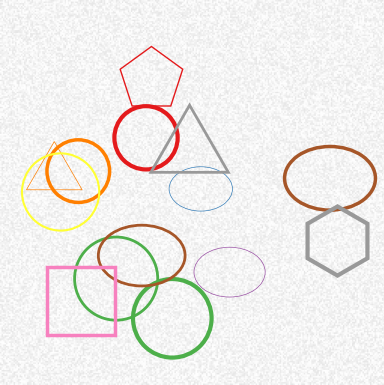[{"shape": "pentagon", "thickness": 1, "radius": 0.43, "center": [0.393, 0.794]}, {"shape": "circle", "thickness": 3, "radius": 0.41, "center": [0.379, 0.642]}, {"shape": "oval", "thickness": 0.5, "radius": 0.41, "center": [0.521, 0.509]}, {"shape": "circle", "thickness": 2, "radius": 0.54, "center": [0.302, 0.276]}, {"shape": "circle", "thickness": 3, "radius": 0.51, "center": [0.448, 0.173]}, {"shape": "oval", "thickness": 0.5, "radius": 0.46, "center": [0.596, 0.293]}, {"shape": "circle", "thickness": 2.5, "radius": 0.41, "center": [0.203, 0.556]}, {"shape": "triangle", "thickness": 0.5, "radius": 0.42, "center": [0.141, 0.549]}, {"shape": "circle", "thickness": 1.5, "radius": 0.5, "center": [0.157, 0.501]}, {"shape": "oval", "thickness": 2.5, "radius": 0.59, "center": [0.857, 0.537]}, {"shape": "oval", "thickness": 2, "radius": 0.56, "center": [0.368, 0.336]}, {"shape": "square", "thickness": 2.5, "radius": 0.44, "center": [0.209, 0.217]}, {"shape": "hexagon", "thickness": 3, "radius": 0.45, "center": [0.877, 0.374]}, {"shape": "triangle", "thickness": 2, "radius": 0.58, "center": [0.492, 0.611]}]